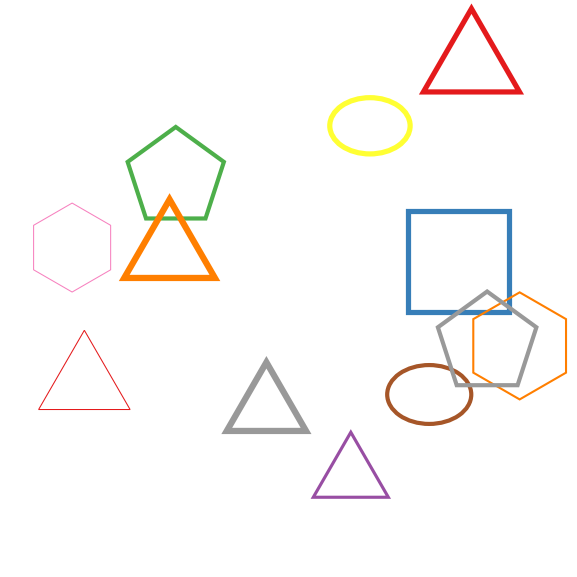[{"shape": "triangle", "thickness": 2.5, "radius": 0.48, "center": [0.816, 0.888]}, {"shape": "triangle", "thickness": 0.5, "radius": 0.46, "center": [0.146, 0.336]}, {"shape": "square", "thickness": 2.5, "radius": 0.43, "center": [0.794, 0.546]}, {"shape": "pentagon", "thickness": 2, "radius": 0.44, "center": [0.304, 0.692]}, {"shape": "triangle", "thickness": 1.5, "radius": 0.38, "center": [0.607, 0.176]}, {"shape": "triangle", "thickness": 3, "radius": 0.45, "center": [0.294, 0.563]}, {"shape": "hexagon", "thickness": 1, "radius": 0.46, "center": [0.9, 0.4]}, {"shape": "oval", "thickness": 2.5, "radius": 0.35, "center": [0.641, 0.781]}, {"shape": "oval", "thickness": 2, "radius": 0.36, "center": [0.743, 0.316]}, {"shape": "hexagon", "thickness": 0.5, "radius": 0.39, "center": [0.125, 0.57]}, {"shape": "triangle", "thickness": 3, "radius": 0.4, "center": [0.461, 0.293]}, {"shape": "pentagon", "thickness": 2, "radius": 0.45, "center": [0.844, 0.405]}]